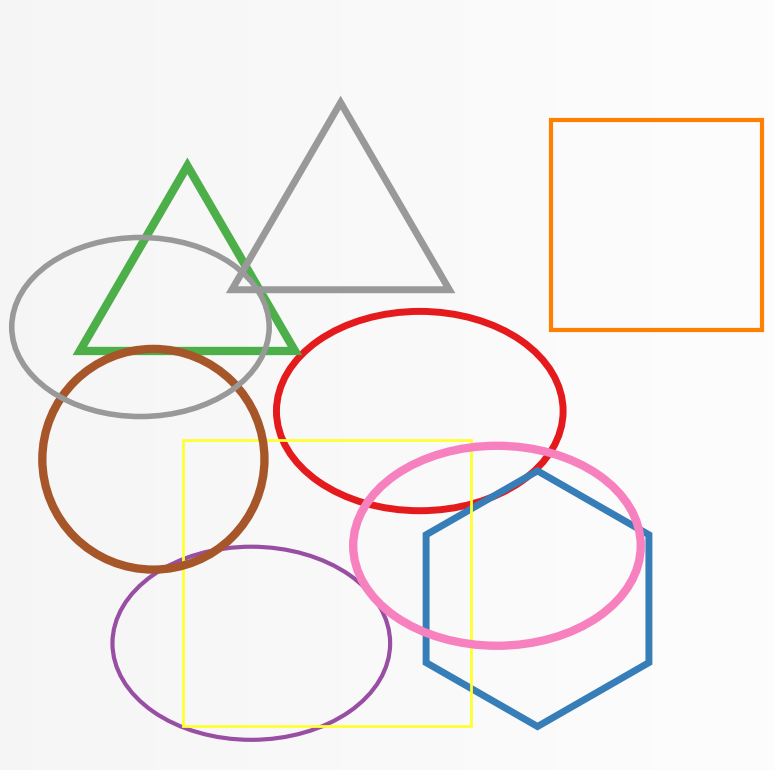[{"shape": "oval", "thickness": 2.5, "radius": 0.92, "center": [0.542, 0.466]}, {"shape": "hexagon", "thickness": 2.5, "radius": 0.83, "center": [0.694, 0.222]}, {"shape": "triangle", "thickness": 3, "radius": 0.8, "center": [0.242, 0.624]}, {"shape": "oval", "thickness": 1.5, "radius": 0.9, "center": [0.324, 0.165]}, {"shape": "square", "thickness": 1.5, "radius": 0.68, "center": [0.847, 0.708]}, {"shape": "square", "thickness": 1, "radius": 0.93, "center": [0.422, 0.243]}, {"shape": "circle", "thickness": 3, "radius": 0.72, "center": [0.198, 0.404]}, {"shape": "oval", "thickness": 3, "radius": 0.93, "center": [0.641, 0.291]}, {"shape": "oval", "thickness": 2, "radius": 0.83, "center": [0.181, 0.575]}, {"shape": "triangle", "thickness": 2.5, "radius": 0.81, "center": [0.439, 0.705]}]